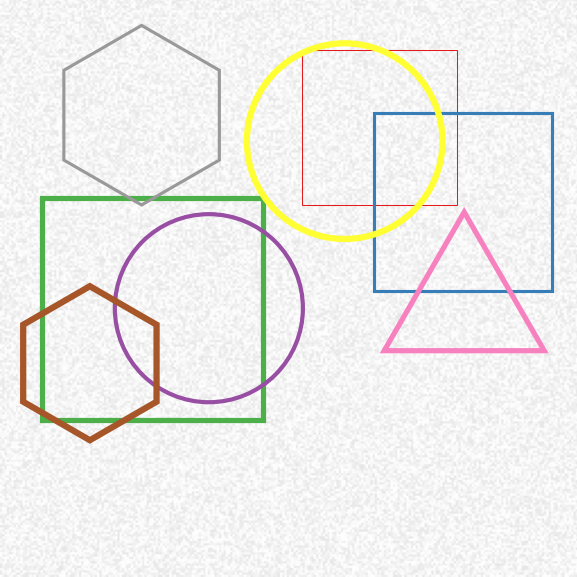[{"shape": "square", "thickness": 0.5, "radius": 0.67, "center": [0.657, 0.778]}, {"shape": "square", "thickness": 1.5, "radius": 0.77, "center": [0.802, 0.649]}, {"shape": "square", "thickness": 2.5, "radius": 0.96, "center": [0.264, 0.463]}, {"shape": "circle", "thickness": 2, "radius": 0.81, "center": [0.362, 0.465]}, {"shape": "circle", "thickness": 3, "radius": 0.85, "center": [0.597, 0.755]}, {"shape": "hexagon", "thickness": 3, "radius": 0.67, "center": [0.156, 0.37]}, {"shape": "triangle", "thickness": 2.5, "radius": 0.8, "center": [0.804, 0.472]}, {"shape": "hexagon", "thickness": 1.5, "radius": 0.78, "center": [0.245, 0.8]}]